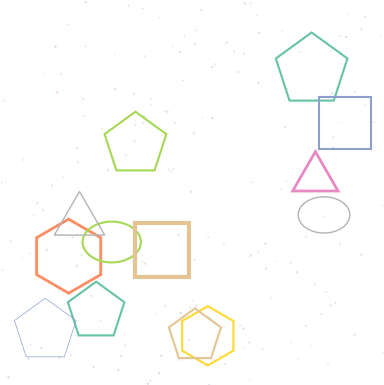[{"shape": "pentagon", "thickness": 1.5, "radius": 0.49, "center": [0.809, 0.818]}, {"shape": "pentagon", "thickness": 1.5, "radius": 0.39, "center": [0.25, 0.191]}, {"shape": "hexagon", "thickness": 2, "radius": 0.48, "center": [0.178, 0.335]}, {"shape": "pentagon", "thickness": 0.5, "radius": 0.42, "center": [0.118, 0.141]}, {"shape": "square", "thickness": 1.5, "radius": 0.34, "center": [0.897, 0.681]}, {"shape": "triangle", "thickness": 2, "radius": 0.34, "center": [0.819, 0.538]}, {"shape": "oval", "thickness": 1.5, "radius": 0.38, "center": [0.29, 0.371]}, {"shape": "pentagon", "thickness": 1.5, "radius": 0.42, "center": [0.352, 0.626]}, {"shape": "hexagon", "thickness": 1.5, "radius": 0.38, "center": [0.54, 0.128]}, {"shape": "square", "thickness": 3, "radius": 0.35, "center": [0.421, 0.35]}, {"shape": "pentagon", "thickness": 1.5, "radius": 0.36, "center": [0.506, 0.128]}, {"shape": "triangle", "thickness": 1, "radius": 0.38, "center": [0.206, 0.427]}, {"shape": "oval", "thickness": 1, "radius": 0.34, "center": [0.842, 0.442]}]